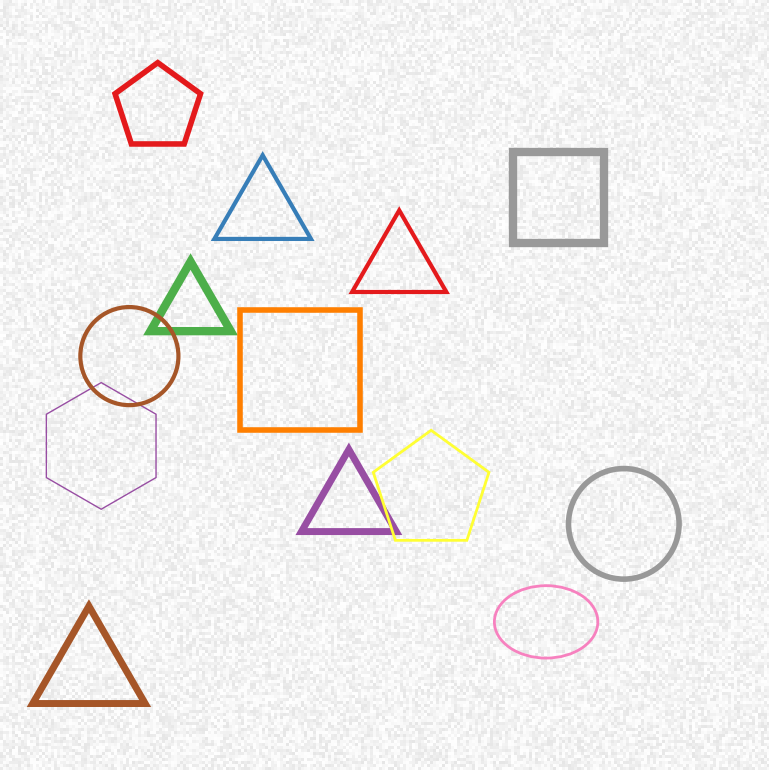[{"shape": "triangle", "thickness": 1.5, "radius": 0.35, "center": [0.518, 0.656]}, {"shape": "pentagon", "thickness": 2, "radius": 0.29, "center": [0.205, 0.86]}, {"shape": "triangle", "thickness": 1.5, "radius": 0.36, "center": [0.341, 0.726]}, {"shape": "triangle", "thickness": 3, "radius": 0.3, "center": [0.247, 0.6]}, {"shape": "hexagon", "thickness": 0.5, "radius": 0.41, "center": [0.131, 0.421]}, {"shape": "triangle", "thickness": 2.5, "radius": 0.36, "center": [0.453, 0.345]}, {"shape": "square", "thickness": 2, "radius": 0.39, "center": [0.389, 0.52]}, {"shape": "pentagon", "thickness": 1, "radius": 0.39, "center": [0.56, 0.362]}, {"shape": "triangle", "thickness": 2.5, "radius": 0.42, "center": [0.116, 0.128]}, {"shape": "circle", "thickness": 1.5, "radius": 0.32, "center": [0.168, 0.538]}, {"shape": "oval", "thickness": 1, "radius": 0.34, "center": [0.709, 0.192]}, {"shape": "circle", "thickness": 2, "radius": 0.36, "center": [0.81, 0.32]}, {"shape": "square", "thickness": 3, "radius": 0.3, "center": [0.725, 0.744]}]